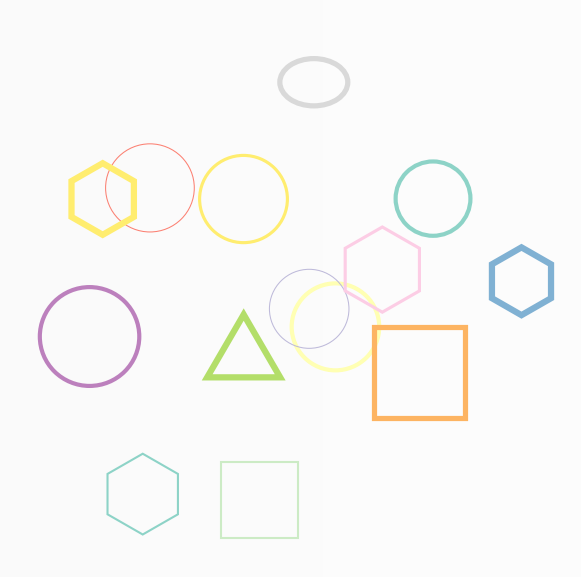[{"shape": "circle", "thickness": 2, "radius": 0.32, "center": [0.745, 0.655]}, {"shape": "hexagon", "thickness": 1, "radius": 0.35, "center": [0.246, 0.144]}, {"shape": "circle", "thickness": 2, "radius": 0.38, "center": [0.577, 0.433]}, {"shape": "circle", "thickness": 0.5, "radius": 0.34, "center": [0.532, 0.464]}, {"shape": "circle", "thickness": 0.5, "radius": 0.38, "center": [0.258, 0.674]}, {"shape": "hexagon", "thickness": 3, "radius": 0.29, "center": [0.897, 0.512]}, {"shape": "square", "thickness": 2.5, "radius": 0.39, "center": [0.722, 0.355]}, {"shape": "triangle", "thickness": 3, "radius": 0.36, "center": [0.419, 0.382]}, {"shape": "hexagon", "thickness": 1.5, "radius": 0.37, "center": [0.658, 0.532]}, {"shape": "oval", "thickness": 2.5, "radius": 0.29, "center": [0.54, 0.857]}, {"shape": "circle", "thickness": 2, "radius": 0.43, "center": [0.154, 0.416]}, {"shape": "square", "thickness": 1, "radius": 0.33, "center": [0.446, 0.133]}, {"shape": "circle", "thickness": 1.5, "radius": 0.38, "center": [0.419, 0.655]}, {"shape": "hexagon", "thickness": 3, "radius": 0.31, "center": [0.177, 0.655]}]